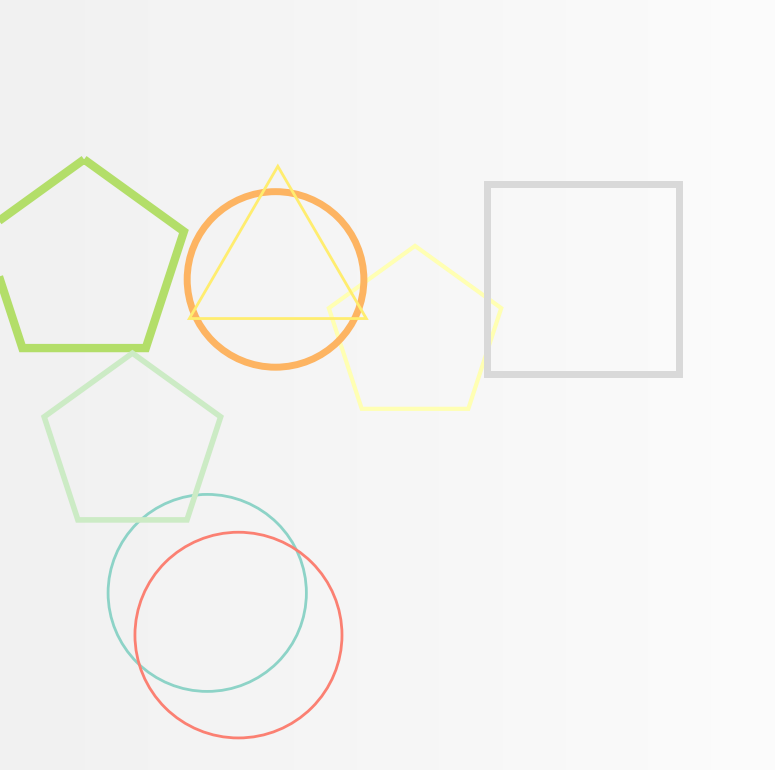[{"shape": "circle", "thickness": 1, "radius": 0.64, "center": [0.267, 0.23]}, {"shape": "pentagon", "thickness": 1.5, "radius": 0.58, "center": [0.536, 0.564]}, {"shape": "circle", "thickness": 1, "radius": 0.67, "center": [0.308, 0.175]}, {"shape": "circle", "thickness": 2.5, "radius": 0.57, "center": [0.356, 0.637]}, {"shape": "pentagon", "thickness": 3, "radius": 0.68, "center": [0.108, 0.658]}, {"shape": "square", "thickness": 2.5, "radius": 0.62, "center": [0.752, 0.638]}, {"shape": "pentagon", "thickness": 2, "radius": 0.6, "center": [0.171, 0.422]}, {"shape": "triangle", "thickness": 1, "radius": 0.66, "center": [0.359, 0.652]}]